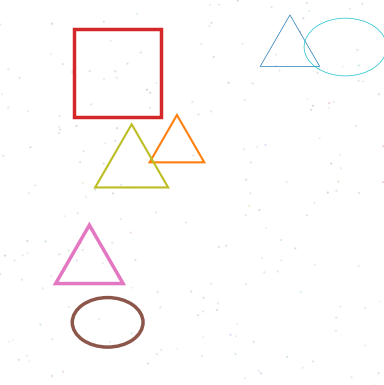[{"shape": "triangle", "thickness": 0.5, "radius": 0.45, "center": [0.753, 0.872]}, {"shape": "triangle", "thickness": 1.5, "radius": 0.41, "center": [0.46, 0.619]}, {"shape": "square", "thickness": 2.5, "radius": 0.57, "center": [0.305, 0.81]}, {"shape": "oval", "thickness": 2.5, "radius": 0.46, "center": [0.28, 0.163]}, {"shape": "triangle", "thickness": 2.5, "radius": 0.51, "center": [0.232, 0.314]}, {"shape": "triangle", "thickness": 1.5, "radius": 0.55, "center": [0.342, 0.568]}, {"shape": "oval", "thickness": 0.5, "radius": 0.54, "center": [0.897, 0.878]}]